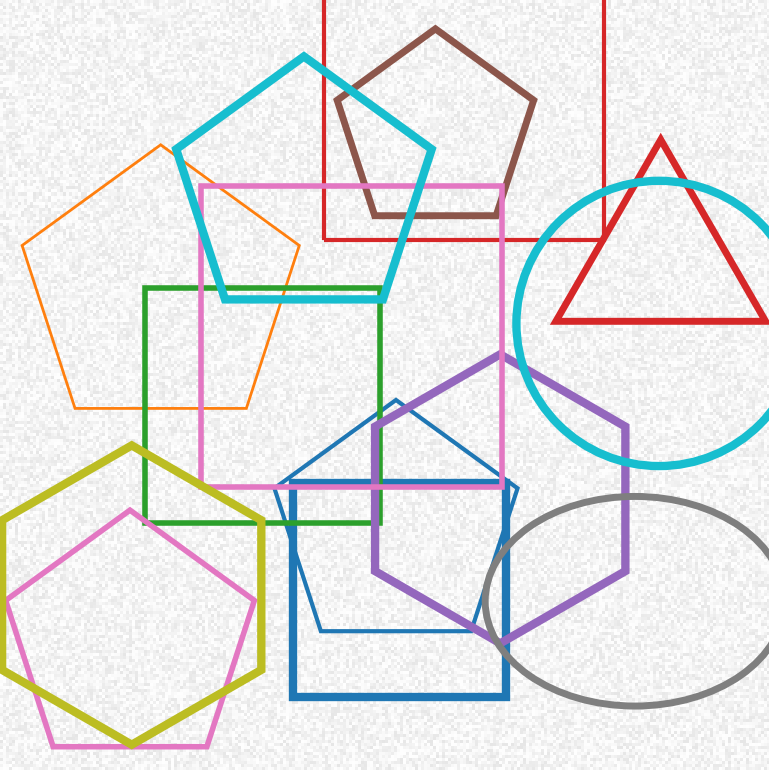[{"shape": "square", "thickness": 3, "radius": 0.69, "center": [0.519, 0.233]}, {"shape": "pentagon", "thickness": 1.5, "radius": 0.83, "center": [0.514, 0.315]}, {"shape": "pentagon", "thickness": 1, "radius": 0.95, "center": [0.209, 0.623]}, {"shape": "square", "thickness": 2, "radius": 0.76, "center": [0.341, 0.474]}, {"shape": "square", "thickness": 1.5, "radius": 0.91, "center": [0.603, 0.87]}, {"shape": "triangle", "thickness": 2.5, "radius": 0.79, "center": [0.858, 0.661]}, {"shape": "hexagon", "thickness": 3, "radius": 0.94, "center": [0.65, 0.352]}, {"shape": "pentagon", "thickness": 2.5, "radius": 0.67, "center": [0.565, 0.828]}, {"shape": "square", "thickness": 2, "radius": 0.98, "center": [0.456, 0.564]}, {"shape": "pentagon", "thickness": 2, "radius": 0.85, "center": [0.169, 0.168]}, {"shape": "oval", "thickness": 2.5, "radius": 0.97, "center": [0.825, 0.219]}, {"shape": "hexagon", "thickness": 3, "radius": 0.97, "center": [0.171, 0.227]}, {"shape": "circle", "thickness": 3, "radius": 0.93, "center": [0.856, 0.58]}, {"shape": "pentagon", "thickness": 3, "radius": 0.87, "center": [0.395, 0.752]}]